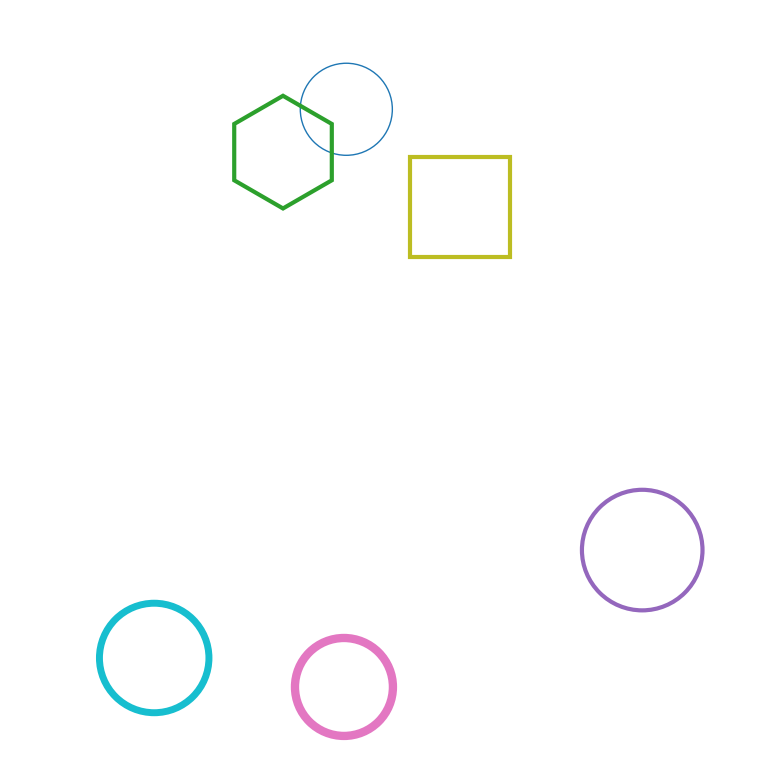[{"shape": "circle", "thickness": 0.5, "radius": 0.3, "center": [0.45, 0.858]}, {"shape": "hexagon", "thickness": 1.5, "radius": 0.37, "center": [0.368, 0.802]}, {"shape": "circle", "thickness": 1.5, "radius": 0.39, "center": [0.834, 0.286]}, {"shape": "circle", "thickness": 3, "radius": 0.32, "center": [0.447, 0.108]}, {"shape": "square", "thickness": 1.5, "radius": 0.32, "center": [0.597, 0.731]}, {"shape": "circle", "thickness": 2.5, "radius": 0.36, "center": [0.2, 0.145]}]